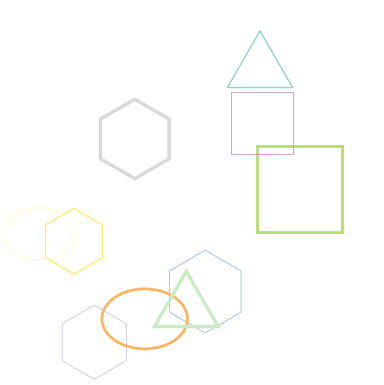[{"shape": "triangle", "thickness": 1, "radius": 0.49, "center": [0.675, 0.822]}, {"shape": "oval", "thickness": 0.5, "radius": 0.48, "center": [0.104, 0.393]}, {"shape": "hexagon", "thickness": 0.5, "radius": 0.48, "center": [0.245, 0.111]}, {"shape": "hexagon", "thickness": 0.5, "radius": 0.54, "center": [0.533, 0.243]}, {"shape": "oval", "thickness": 2, "radius": 0.56, "center": [0.376, 0.172]}, {"shape": "square", "thickness": 2, "radius": 0.56, "center": [0.778, 0.509]}, {"shape": "hexagon", "thickness": 2.5, "radius": 0.52, "center": [0.35, 0.639]}, {"shape": "square", "thickness": 0.5, "radius": 0.4, "center": [0.681, 0.68]}, {"shape": "triangle", "thickness": 2.5, "radius": 0.48, "center": [0.484, 0.2]}, {"shape": "hexagon", "thickness": 1, "radius": 0.43, "center": [0.192, 0.373]}]